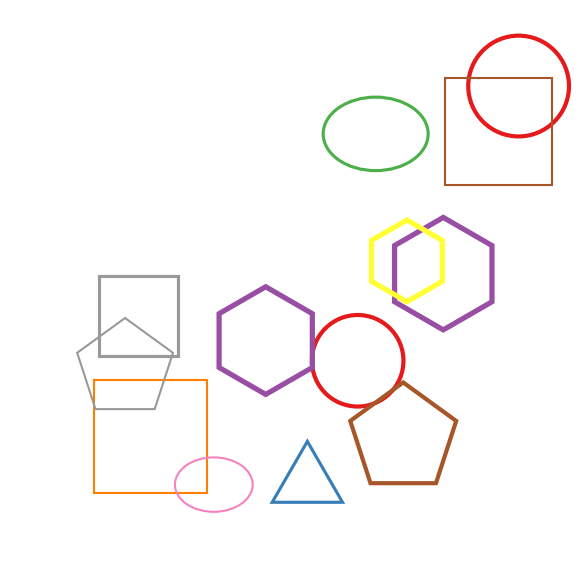[{"shape": "circle", "thickness": 2, "radius": 0.44, "center": [0.898, 0.85]}, {"shape": "circle", "thickness": 2, "radius": 0.4, "center": [0.619, 0.374]}, {"shape": "triangle", "thickness": 1.5, "radius": 0.35, "center": [0.532, 0.165]}, {"shape": "oval", "thickness": 1.5, "radius": 0.45, "center": [0.651, 0.767]}, {"shape": "hexagon", "thickness": 2.5, "radius": 0.49, "center": [0.768, 0.525]}, {"shape": "hexagon", "thickness": 2.5, "radius": 0.47, "center": [0.46, 0.409]}, {"shape": "square", "thickness": 1, "radius": 0.49, "center": [0.261, 0.243]}, {"shape": "hexagon", "thickness": 2.5, "radius": 0.35, "center": [0.705, 0.547]}, {"shape": "pentagon", "thickness": 2, "radius": 0.48, "center": [0.698, 0.24]}, {"shape": "square", "thickness": 1, "radius": 0.46, "center": [0.863, 0.771]}, {"shape": "oval", "thickness": 1, "radius": 0.34, "center": [0.37, 0.16]}, {"shape": "pentagon", "thickness": 1, "radius": 0.44, "center": [0.217, 0.361]}, {"shape": "square", "thickness": 1.5, "radius": 0.34, "center": [0.24, 0.452]}]